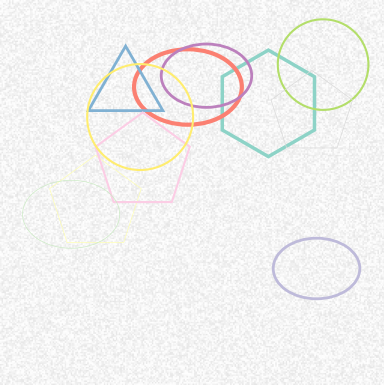[{"shape": "hexagon", "thickness": 2.5, "radius": 0.69, "center": [0.697, 0.732]}, {"shape": "pentagon", "thickness": 0.5, "radius": 0.63, "center": [0.248, 0.471]}, {"shape": "oval", "thickness": 2, "radius": 0.56, "center": [0.822, 0.303]}, {"shape": "oval", "thickness": 3, "radius": 0.7, "center": [0.488, 0.774]}, {"shape": "triangle", "thickness": 2, "radius": 0.56, "center": [0.326, 0.769]}, {"shape": "circle", "thickness": 1.5, "radius": 0.59, "center": [0.839, 0.832]}, {"shape": "pentagon", "thickness": 1.5, "radius": 0.64, "center": [0.371, 0.579]}, {"shape": "pentagon", "thickness": 0.5, "radius": 0.56, "center": [0.81, 0.706]}, {"shape": "oval", "thickness": 2, "radius": 0.59, "center": [0.536, 0.803]}, {"shape": "oval", "thickness": 0.5, "radius": 0.63, "center": [0.185, 0.443]}, {"shape": "circle", "thickness": 1.5, "radius": 0.69, "center": [0.364, 0.696]}]